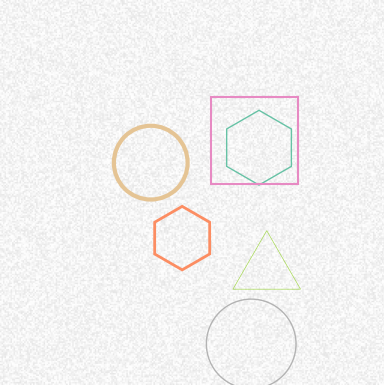[{"shape": "hexagon", "thickness": 1, "radius": 0.49, "center": [0.673, 0.616]}, {"shape": "hexagon", "thickness": 2, "radius": 0.41, "center": [0.473, 0.382]}, {"shape": "square", "thickness": 1.5, "radius": 0.56, "center": [0.662, 0.635]}, {"shape": "triangle", "thickness": 0.5, "radius": 0.51, "center": [0.693, 0.3]}, {"shape": "circle", "thickness": 3, "radius": 0.48, "center": [0.392, 0.578]}, {"shape": "circle", "thickness": 1, "radius": 0.58, "center": [0.652, 0.107]}]